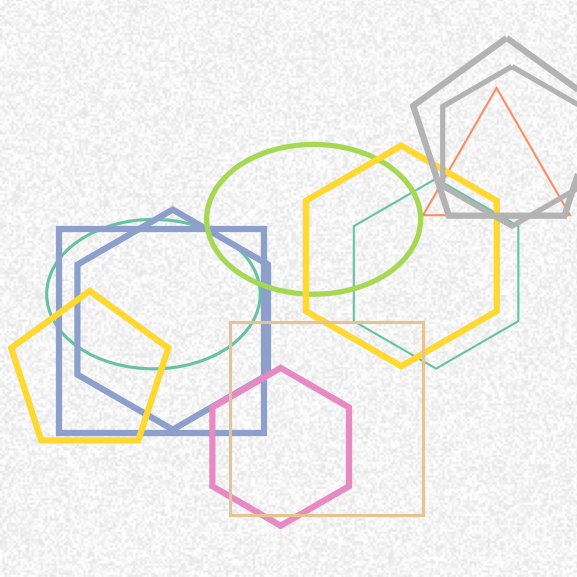[{"shape": "oval", "thickness": 1.5, "radius": 0.92, "center": [0.266, 0.49]}, {"shape": "hexagon", "thickness": 1, "radius": 0.82, "center": [0.755, 0.525]}, {"shape": "triangle", "thickness": 1, "radius": 0.73, "center": [0.86, 0.7]}, {"shape": "hexagon", "thickness": 3, "radius": 0.95, "center": [0.299, 0.446]}, {"shape": "square", "thickness": 3, "radius": 0.88, "center": [0.28, 0.426]}, {"shape": "hexagon", "thickness": 3, "radius": 0.68, "center": [0.486, 0.225]}, {"shape": "oval", "thickness": 2.5, "radius": 0.93, "center": [0.543, 0.619]}, {"shape": "hexagon", "thickness": 3, "radius": 0.95, "center": [0.695, 0.556]}, {"shape": "pentagon", "thickness": 3, "radius": 0.72, "center": [0.155, 0.352]}, {"shape": "square", "thickness": 1.5, "radius": 0.84, "center": [0.565, 0.275]}, {"shape": "pentagon", "thickness": 3, "radius": 0.85, "center": [0.877, 0.763]}, {"shape": "hexagon", "thickness": 2.5, "radius": 0.69, "center": [0.886, 0.746]}]